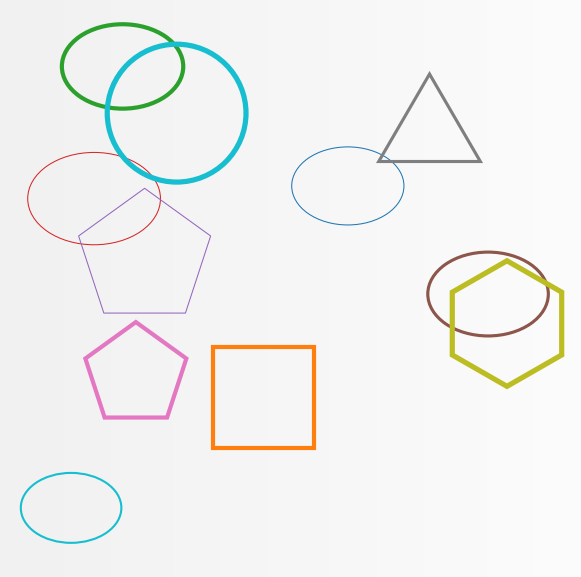[{"shape": "oval", "thickness": 0.5, "radius": 0.48, "center": [0.598, 0.677]}, {"shape": "square", "thickness": 2, "radius": 0.44, "center": [0.454, 0.31]}, {"shape": "oval", "thickness": 2, "radius": 0.52, "center": [0.211, 0.884]}, {"shape": "oval", "thickness": 0.5, "radius": 0.57, "center": [0.162, 0.655]}, {"shape": "pentagon", "thickness": 0.5, "radius": 0.6, "center": [0.249, 0.554]}, {"shape": "oval", "thickness": 1.5, "radius": 0.52, "center": [0.84, 0.49]}, {"shape": "pentagon", "thickness": 2, "radius": 0.46, "center": [0.234, 0.35]}, {"shape": "triangle", "thickness": 1.5, "radius": 0.5, "center": [0.739, 0.77]}, {"shape": "hexagon", "thickness": 2.5, "radius": 0.54, "center": [0.872, 0.439]}, {"shape": "circle", "thickness": 2.5, "radius": 0.6, "center": [0.304, 0.803]}, {"shape": "oval", "thickness": 1, "radius": 0.43, "center": [0.122, 0.12]}]